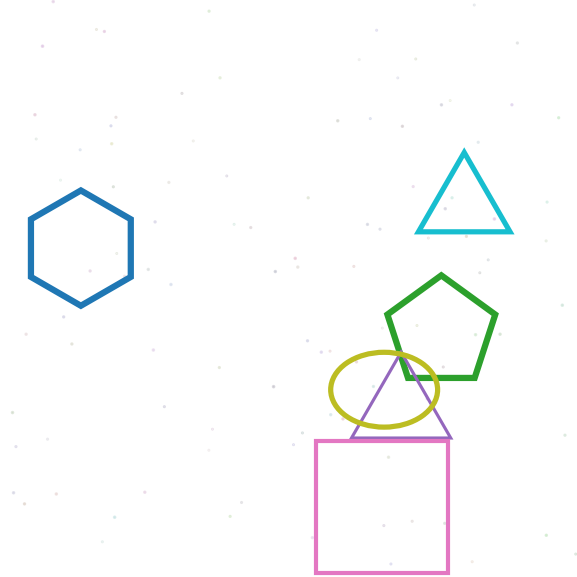[{"shape": "hexagon", "thickness": 3, "radius": 0.5, "center": [0.14, 0.57]}, {"shape": "pentagon", "thickness": 3, "radius": 0.49, "center": [0.764, 0.424]}, {"shape": "triangle", "thickness": 1.5, "radius": 0.5, "center": [0.695, 0.29]}, {"shape": "square", "thickness": 2, "radius": 0.57, "center": [0.661, 0.121]}, {"shape": "oval", "thickness": 2.5, "radius": 0.46, "center": [0.665, 0.324]}, {"shape": "triangle", "thickness": 2.5, "radius": 0.46, "center": [0.804, 0.644]}]